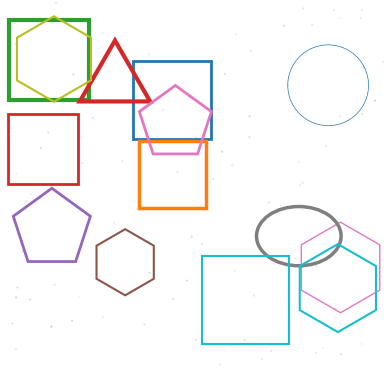[{"shape": "circle", "thickness": 0.5, "radius": 0.52, "center": [0.852, 0.779]}, {"shape": "square", "thickness": 2, "radius": 0.5, "center": [0.447, 0.74]}, {"shape": "square", "thickness": 2.5, "radius": 0.43, "center": [0.448, 0.547]}, {"shape": "square", "thickness": 3, "radius": 0.52, "center": [0.128, 0.844]}, {"shape": "square", "thickness": 2, "radius": 0.45, "center": [0.111, 0.612]}, {"shape": "triangle", "thickness": 3, "radius": 0.53, "center": [0.299, 0.789]}, {"shape": "pentagon", "thickness": 2, "radius": 0.53, "center": [0.135, 0.406]}, {"shape": "hexagon", "thickness": 1.5, "radius": 0.43, "center": [0.325, 0.319]}, {"shape": "pentagon", "thickness": 2, "radius": 0.49, "center": [0.456, 0.68]}, {"shape": "hexagon", "thickness": 1, "radius": 0.59, "center": [0.884, 0.305]}, {"shape": "oval", "thickness": 2.5, "radius": 0.55, "center": [0.776, 0.387]}, {"shape": "hexagon", "thickness": 1.5, "radius": 0.55, "center": [0.14, 0.847]}, {"shape": "hexagon", "thickness": 1.5, "radius": 0.57, "center": [0.878, 0.252]}, {"shape": "square", "thickness": 1.5, "radius": 0.57, "center": [0.638, 0.221]}]